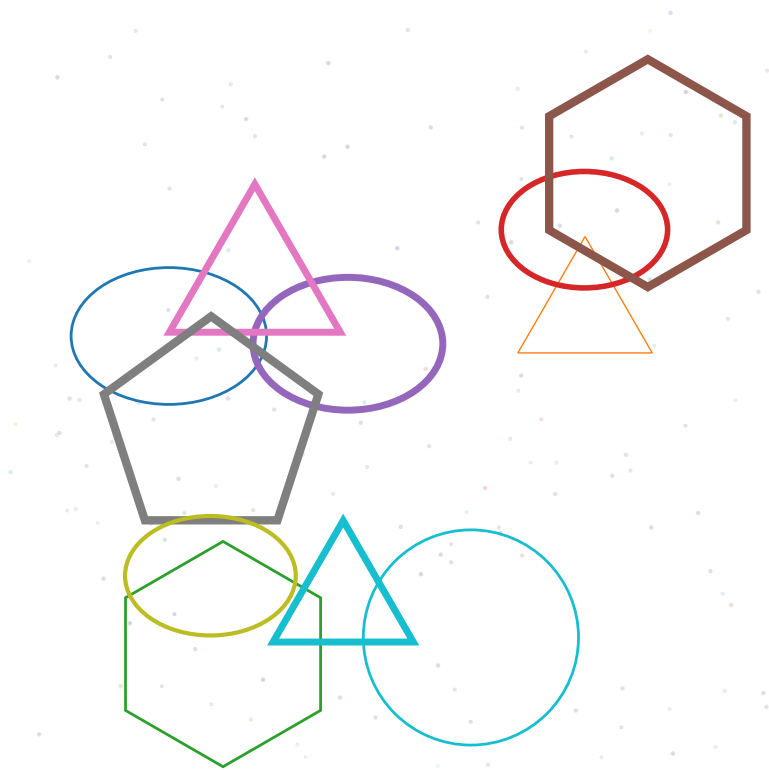[{"shape": "oval", "thickness": 1, "radius": 0.63, "center": [0.219, 0.564]}, {"shape": "triangle", "thickness": 0.5, "radius": 0.5, "center": [0.76, 0.592]}, {"shape": "hexagon", "thickness": 1, "radius": 0.73, "center": [0.29, 0.151]}, {"shape": "oval", "thickness": 2, "radius": 0.54, "center": [0.759, 0.702]}, {"shape": "oval", "thickness": 2.5, "radius": 0.62, "center": [0.452, 0.554]}, {"shape": "hexagon", "thickness": 3, "radius": 0.74, "center": [0.841, 0.775]}, {"shape": "triangle", "thickness": 2.5, "radius": 0.64, "center": [0.331, 0.633]}, {"shape": "pentagon", "thickness": 3, "radius": 0.73, "center": [0.274, 0.443]}, {"shape": "oval", "thickness": 1.5, "radius": 0.55, "center": [0.273, 0.252]}, {"shape": "circle", "thickness": 1, "radius": 0.7, "center": [0.612, 0.172]}, {"shape": "triangle", "thickness": 2.5, "radius": 0.53, "center": [0.446, 0.219]}]